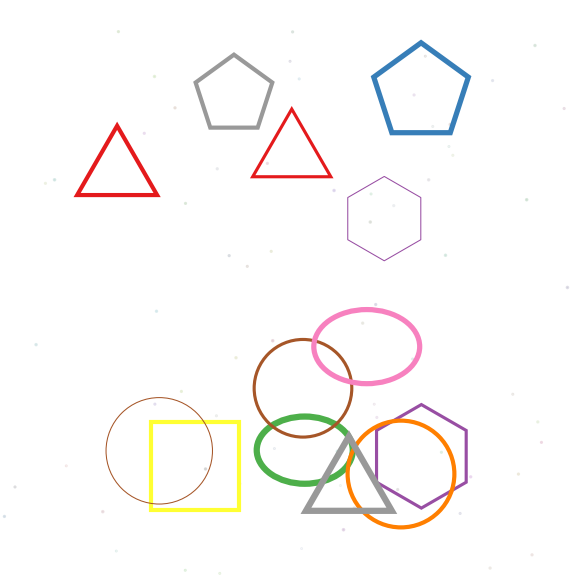[{"shape": "triangle", "thickness": 1.5, "radius": 0.39, "center": [0.505, 0.732]}, {"shape": "triangle", "thickness": 2, "radius": 0.4, "center": [0.203, 0.701]}, {"shape": "pentagon", "thickness": 2.5, "radius": 0.43, "center": [0.729, 0.839]}, {"shape": "oval", "thickness": 3, "radius": 0.42, "center": [0.528, 0.22]}, {"shape": "hexagon", "thickness": 1.5, "radius": 0.45, "center": [0.73, 0.209]}, {"shape": "hexagon", "thickness": 0.5, "radius": 0.37, "center": [0.665, 0.621]}, {"shape": "circle", "thickness": 2, "radius": 0.46, "center": [0.694, 0.178]}, {"shape": "square", "thickness": 2, "radius": 0.38, "center": [0.338, 0.192]}, {"shape": "circle", "thickness": 1.5, "radius": 0.42, "center": [0.525, 0.327]}, {"shape": "circle", "thickness": 0.5, "radius": 0.46, "center": [0.276, 0.218]}, {"shape": "oval", "thickness": 2.5, "radius": 0.46, "center": [0.635, 0.399]}, {"shape": "pentagon", "thickness": 2, "radius": 0.35, "center": [0.405, 0.835]}, {"shape": "triangle", "thickness": 3, "radius": 0.43, "center": [0.604, 0.158]}]